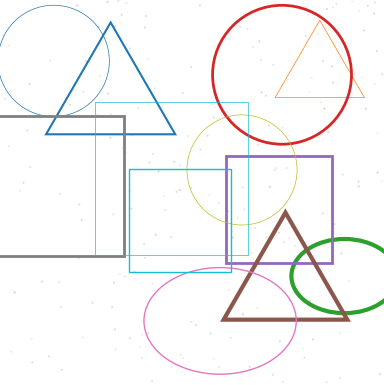[{"shape": "triangle", "thickness": 1.5, "radius": 0.97, "center": [0.287, 0.748]}, {"shape": "circle", "thickness": 0.5, "radius": 0.72, "center": [0.139, 0.842]}, {"shape": "triangle", "thickness": 0.5, "radius": 0.67, "center": [0.831, 0.813]}, {"shape": "oval", "thickness": 3, "radius": 0.69, "center": [0.895, 0.283]}, {"shape": "circle", "thickness": 2, "radius": 0.9, "center": [0.733, 0.806]}, {"shape": "square", "thickness": 2, "radius": 0.69, "center": [0.724, 0.456]}, {"shape": "triangle", "thickness": 3, "radius": 0.93, "center": [0.741, 0.262]}, {"shape": "oval", "thickness": 1, "radius": 0.99, "center": [0.572, 0.166]}, {"shape": "square", "thickness": 2, "radius": 0.91, "center": [0.141, 0.516]}, {"shape": "circle", "thickness": 0.5, "radius": 0.72, "center": [0.629, 0.559]}, {"shape": "square", "thickness": 0.5, "radius": 0.99, "center": [0.446, 0.536]}, {"shape": "square", "thickness": 1, "radius": 0.67, "center": [0.468, 0.426]}]